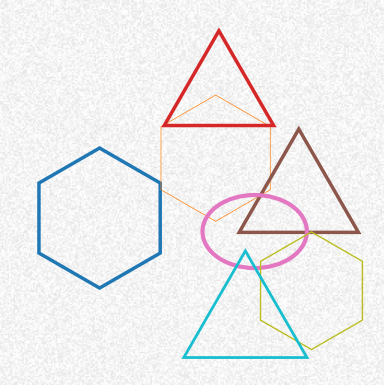[{"shape": "hexagon", "thickness": 2.5, "radius": 0.91, "center": [0.259, 0.434]}, {"shape": "hexagon", "thickness": 0.5, "radius": 0.82, "center": [0.56, 0.589]}, {"shape": "triangle", "thickness": 2.5, "radius": 0.82, "center": [0.569, 0.756]}, {"shape": "triangle", "thickness": 2.5, "radius": 0.89, "center": [0.776, 0.486]}, {"shape": "oval", "thickness": 3, "radius": 0.68, "center": [0.662, 0.399]}, {"shape": "hexagon", "thickness": 1, "radius": 0.76, "center": [0.809, 0.245]}, {"shape": "triangle", "thickness": 2, "radius": 0.92, "center": [0.637, 0.164]}]